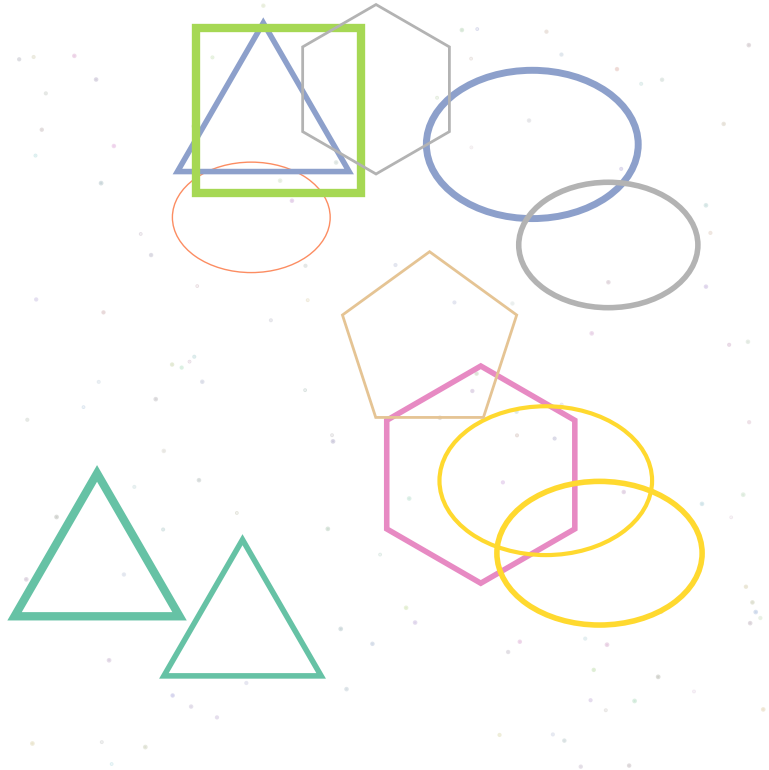[{"shape": "triangle", "thickness": 2, "radius": 0.59, "center": [0.315, 0.181]}, {"shape": "triangle", "thickness": 3, "radius": 0.62, "center": [0.126, 0.261]}, {"shape": "oval", "thickness": 0.5, "radius": 0.51, "center": [0.326, 0.718]}, {"shape": "oval", "thickness": 2.5, "radius": 0.69, "center": [0.691, 0.812]}, {"shape": "triangle", "thickness": 2, "radius": 0.64, "center": [0.342, 0.842]}, {"shape": "hexagon", "thickness": 2, "radius": 0.71, "center": [0.624, 0.384]}, {"shape": "square", "thickness": 3, "radius": 0.54, "center": [0.361, 0.857]}, {"shape": "oval", "thickness": 1.5, "radius": 0.69, "center": [0.709, 0.376]}, {"shape": "oval", "thickness": 2, "radius": 0.67, "center": [0.779, 0.282]}, {"shape": "pentagon", "thickness": 1, "radius": 0.59, "center": [0.558, 0.554]}, {"shape": "hexagon", "thickness": 1, "radius": 0.55, "center": [0.488, 0.884]}, {"shape": "oval", "thickness": 2, "radius": 0.58, "center": [0.79, 0.682]}]